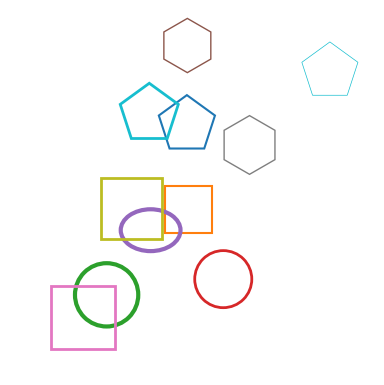[{"shape": "pentagon", "thickness": 1.5, "radius": 0.38, "center": [0.485, 0.676]}, {"shape": "square", "thickness": 1.5, "radius": 0.31, "center": [0.491, 0.456]}, {"shape": "circle", "thickness": 3, "radius": 0.41, "center": [0.277, 0.234]}, {"shape": "circle", "thickness": 2, "radius": 0.37, "center": [0.58, 0.275]}, {"shape": "oval", "thickness": 3, "radius": 0.39, "center": [0.391, 0.402]}, {"shape": "hexagon", "thickness": 1, "radius": 0.35, "center": [0.487, 0.882]}, {"shape": "square", "thickness": 2, "radius": 0.41, "center": [0.215, 0.175]}, {"shape": "hexagon", "thickness": 1, "radius": 0.38, "center": [0.648, 0.623]}, {"shape": "square", "thickness": 2, "radius": 0.4, "center": [0.342, 0.459]}, {"shape": "pentagon", "thickness": 0.5, "radius": 0.38, "center": [0.857, 0.815]}, {"shape": "pentagon", "thickness": 2, "radius": 0.4, "center": [0.388, 0.704]}]